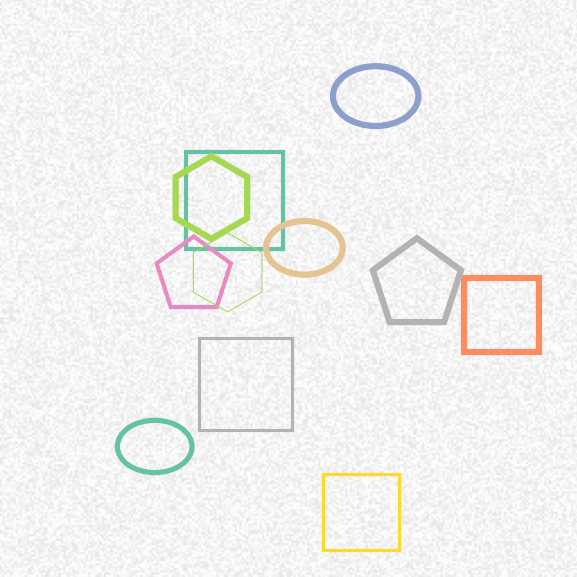[{"shape": "oval", "thickness": 2.5, "radius": 0.32, "center": [0.268, 0.226]}, {"shape": "square", "thickness": 2, "radius": 0.42, "center": [0.407, 0.652]}, {"shape": "square", "thickness": 3, "radius": 0.32, "center": [0.868, 0.454]}, {"shape": "oval", "thickness": 3, "radius": 0.37, "center": [0.651, 0.833]}, {"shape": "pentagon", "thickness": 2, "radius": 0.34, "center": [0.335, 0.522]}, {"shape": "hexagon", "thickness": 0.5, "radius": 0.34, "center": [0.394, 0.528]}, {"shape": "hexagon", "thickness": 3, "radius": 0.36, "center": [0.366, 0.657]}, {"shape": "square", "thickness": 1.5, "radius": 0.33, "center": [0.625, 0.112]}, {"shape": "oval", "thickness": 3, "radius": 0.33, "center": [0.527, 0.57]}, {"shape": "pentagon", "thickness": 3, "radius": 0.4, "center": [0.722, 0.506]}, {"shape": "square", "thickness": 1.5, "radius": 0.4, "center": [0.425, 0.334]}]